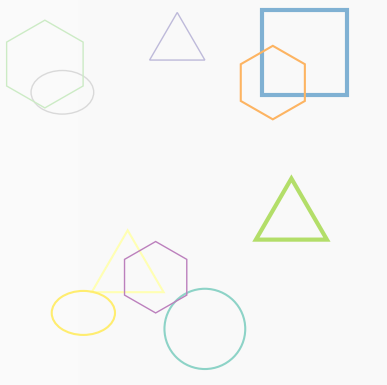[{"shape": "circle", "thickness": 1.5, "radius": 0.52, "center": [0.529, 0.146]}, {"shape": "triangle", "thickness": 1.5, "radius": 0.54, "center": [0.329, 0.295]}, {"shape": "triangle", "thickness": 1, "radius": 0.41, "center": [0.457, 0.885]}, {"shape": "square", "thickness": 3, "radius": 0.55, "center": [0.786, 0.863]}, {"shape": "hexagon", "thickness": 1.5, "radius": 0.48, "center": [0.704, 0.786]}, {"shape": "triangle", "thickness": 3, "radius": 0.53, "center": [0.752, 0.431]}, {"shape": "oval", "thickness": 1, "radius": 0.4, "center": [0.161, 0.76]}, {"shape": "hexagon", "thickness": 1, "radius": 0.46, "center": [0.402, 0.28]}, {"shape": "hexagon", "thickness": 1, "radius": 0.57, "center": [0.116, 0.834]}, {"shape": "oval", "thickness": 1.5, "radius": 0.41, "center": [0.215, 0.187]}]